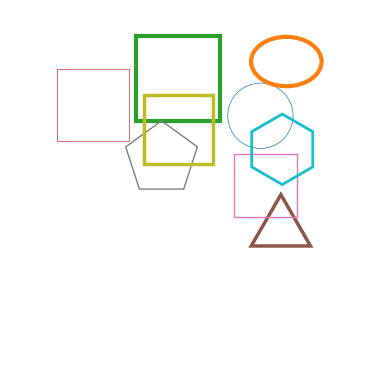[{"shape": "circle", "thickness": 0.5, "radius": 0.42, "center": [0.676, 0.699]}, {"shape": "oval", "thickness": 3, "radius": 0.46, "center": [0.744, 0.84]}, {"shape": "square", "thickness": 3, "radius": 0.55, "center": [0.462, 0.796]}, {"shape": "square", "thickness": 0.5, "radius": 0.47, "center": [0.243, 0.727]}, {"shape": "triangle", "thickness": 2.5, "radius": 0.44, "center": [0.73, 0.406]}, {"shape": "square", "thickness": 1, "radius": 0.41, "center": [0.689, 0.518]}, {"shape": "pentagon", "thickness": 1, "radius": 0.49, "center": [0.42, 0.588]}, {"shape": "square", "thickness": 2.5, "radius": 0.45, "center": [0.463, 0.664]}, {"shape": "hexagon", "thickness": 2, "radius": 0.46, "center": [0.733, 0.612]}]